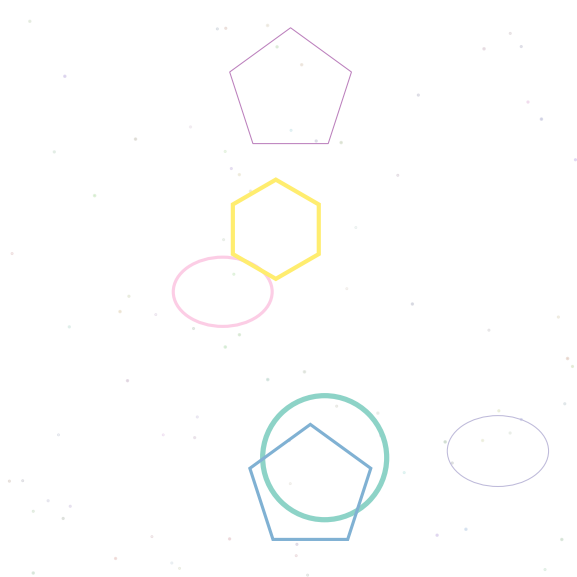[{"shape": "circle", "thickness": 2.5, "radius": 0.54, "center": [0.562, 0.207]}, {"shape": "oval", "thickness": 0.5, "radius": 0.44, "center": [0.862, 0.218]}, {"shape": "pentagon", "thickness": 1.5, "radius": 0.55, "center": [0.537, 0.154]}, {"shape": "oval", "thickness": 1.5, "radius": 0.43, "center": [0.386, 0.494]}, {"shape": "pentagon", "thickness": 0.5, "radius": 0.55, "center": [0.503, 0.84]}, {"shape": "hexagon", "thickness": 2, "radius": 0.43, "center": [0.478, 0.602]}]